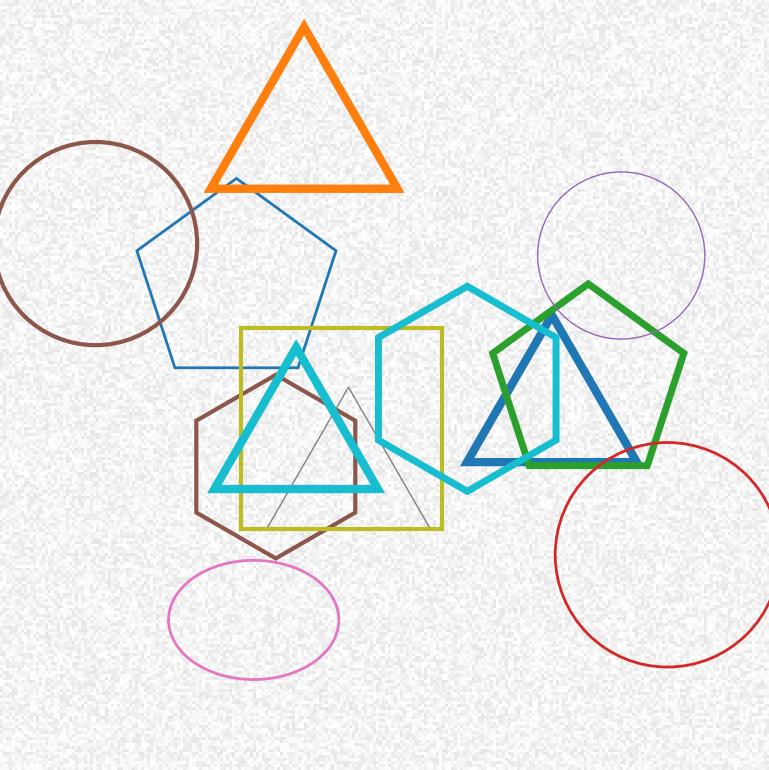[{"shape": "triangle", "thickness": 3, "radius": 0.64, "center": [0.717, 0.463]}, {"shape": "pentagon", "thickness": 1, "radius": 0.68, "center": [0.307, 0.632]}, {"shape": "triangle", "thickness": 3, "radius": 0.7, "center": [0.395, 0.825]}, {"shape": "pentagon", "thickness": 2.5, "radius": 0.65, "center": [0.764, 0.501]}, {"shape": "circle", "thickness": 1, "radius": 0.73, "center": [0.867, 0.28]}, {"shape": "circle", "thickness": 0.5, "radius": 0.54, "center": [0.807, 0.668]}, {"shape": "circle", "thickness": 1.5, "radius": 0.66, "center": [0.124, 0.684]}, {"shape": "hexagon", "thickness": 1.5, "radius": 0.6, "center": [0.358, 0.394]}, {"shape": "oval", "thickness": 1, "radius": 0.55, "center": [0.329, 0.195]}, {"shape": "triangle", "thickness": 0.5, "radius": 0.61, "center": [0.453, 0.375]}, {"shape": "square", "thickness": 1.5, "radius": 0.65, "center": [0.443, 0.444]}, {"shape": "hexagon", "thickness": 2.5, "radius": 0.67, "center": [0.607, 0.495]}, {"shape": "triangle", "thickness": 3, "radius": 0.61, "center": [0.385, 0.426]}]